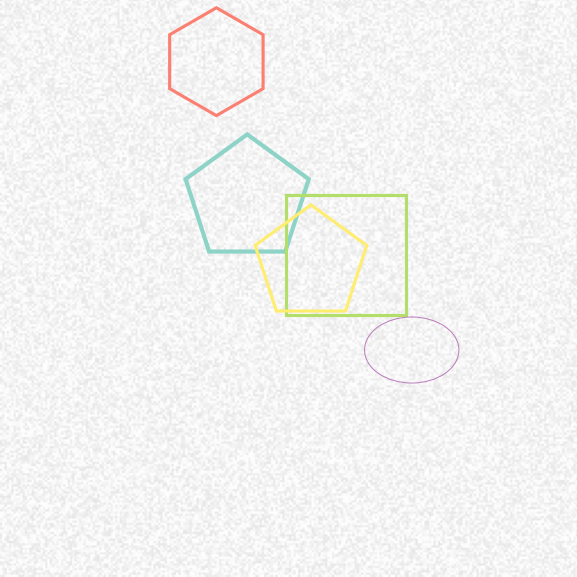[{"shape": "pentagon", "thickness": 2, "radius": 0.56, "center": [0.428, 0.654]}, {"shape": "hexagon", "thickness": 1.5, "radius": 0.47, "center": [0.375, 0.892]}, {"shape": "square", "thickness": 1.5, "radius": 0.52, "center": [0.599, 0.557]}, {"shape": "oval", "thickness": 0.5, "radius": 0.41, "center": [0.713, 0.393]}, {"shape": "pentagon", "thickness": 1.5, "radius": 0.51, "center": [0.538, 0.543]}]